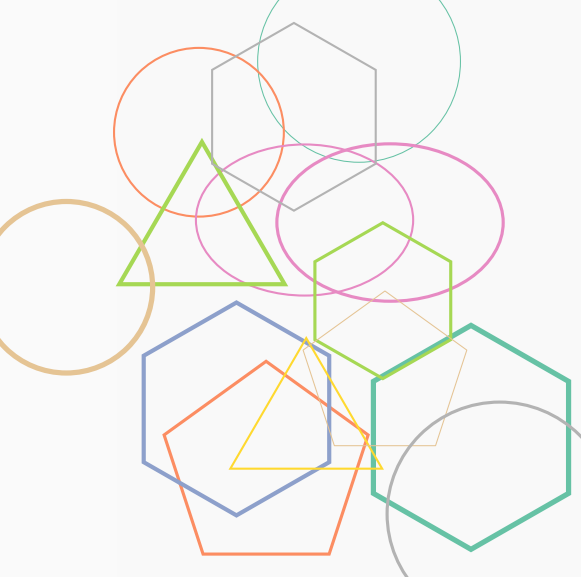[{"shape": "hexagon", "thickness": 2.5, "radius": 0.97, "center": [0.81, 0.242]}, {"shape": "circle", "thickness": 0.5, "radius": 0.87, "center": [0.618, 0.893]}, {"shape": "circle", "thickness": 1, "radius": 0.73, "center": [0.342, 0.77]}, {"shape": "pentagon", "thickness": 1.5, "radius": 0.92, "center": [0.458, 0.189]}, {"shape": "hexagon", "thickness": 2, "radius": 0.92, "center": [0.407, 0.291]}, {"shape": "oval", "thickness": 1.5, "radius": 0.97, "center": [0.671, 0.614]}, {"shape": "oval", "thickness": 1, "radius": 0.93, "center": [0.524, 0.618]}, {"shape": "triangle", "thickness": 2, "radius": 0.82, "center": [0.347, 0.589]}, {"shape": "hexagon", "thickness": 1.5, "radius": 0.67, "center": [0.659, 0.478]}, {"shape": "triangle", "thickness": 1, "radius": 0.75, "center": [0.527, 0.263]}, {"shape": "pentagon", "thickness": 0.5, "radius": 0.74, "center": [0.662, 0.347]}, {"shape": "circle", "thickness": 2.5, "radius": 0.74, "center": [0.114, 0.502]}, {"shape": "hexagon", "thickness": 1, "radius": 0.81, "center": [0.506, 0.797]}, {"shape": "circle", "thickness": 1.5, "radius": 0.97, "center": [0.86, 0.109]}]